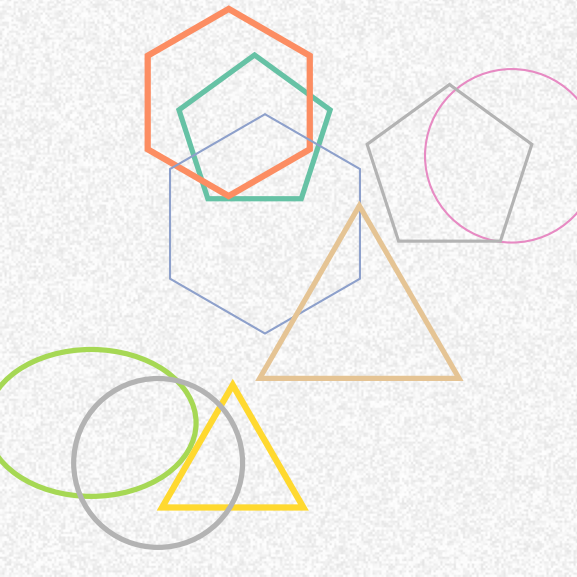[{"shape": "pentagon", "thickness": 2.5, "radius": 0.69, "center": [0.441, 0.766]}, {"shape": "hexagon", "thickness": 3, "radius": 0.81, "center": [0.396, 0.822]}, {"shape": "hexagon", "thickness": 1, "radius": 0.95, "center": [0.459, 0.611]}, {"shape": "circle", "thickness": 1, "radius": 0.75, "center": [0.886, 0.729]}, {"shape": "oval", "thickness": 2.5, "radius": 0.91, "center": [0.158, 0.267]}, {"shape": "triangle", "thickness": 3, "radius": 0.71, "center": [0.403, 0.191]}, {"shape": "triangle", "thickness": 2.5, "radius": 1.0, "center": [0.622, 0.444]}, {"shape": "circle", "thickness": 2.5, "radius": 0.73, "center": [0.274, 0.198]}, {"shape": "pentagon", "thickness": 1.5, "radius": 0.75, "center": [0.778, 0.703]}]